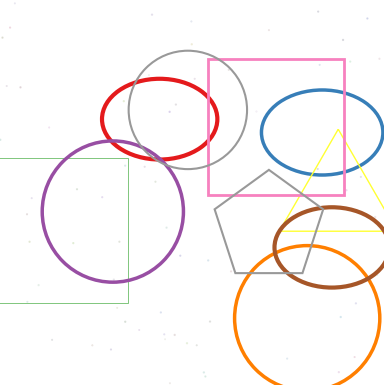[{"shape": "oval", "thickness": 3, "radius": 0.75, "center": [0.415, 0.691]}, {"shape": "oval", "thickness": 2.5, "radius": 0.79, "center": [0.837, 0.656]}, {"shape": "square", "thickness": 0.5, "radius": 0.94, "center": [0.144, 0.4]}, {"shape": "circle", "thickness": 2.5, "radius": 0.92, "center": [0.293, 0.45]}, {"shape": "circle", "thickness": 2.5, "radius": 0.94, "center": [0.798, 0.173]}, {"shape": "triangle", "thickness": 1, "radius": 0.88, "center": [0.879, 0.488]}, {"shape": "oval", "thickness": 3, "radius": 0.74, "center": [0.862, 0.357]}, {"shape": "square", "thickness": 2, "radius": 0.88, "center": [0.717, 0.67]}, {"shape": "circle", "thickness": 1.5, "radius": 0.77, "center": [0.488, 0.715]}, {"shape": "pentagon", "thickness": 1.5, "radius": 0.74, "center": [0.698, 0.411]}]